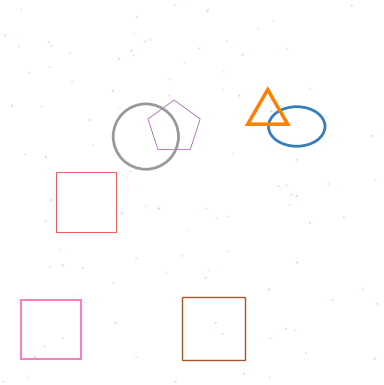[{"shape": "square", "thickness": 0.5, "radius": 0.39, "center": [0.223, 0.475]}, {"shape": "oval", "thickness": 2, "radius": 0.37, "center": [0.771, 0.671]}, {"shape": "pentagon", "thickness": 0.5, "radius": 0.36, "center": [0.452, 0.669]}, {"shape": "triangle", "thickness": 2.5, "radius": 0.3, "center": [0.695, 0.707]}, {"shape": "square", "thickness": 1, "radius": 0.41, "center": [0.554, 0.146]}, {"shape": "square", "thickness": 1.5, "radius": 0.39, "center": [0.133, 0.144]}, {"shape": "circle", "thickness": 2, "radius": 0.42, "center": [0.379, 0.645]}]